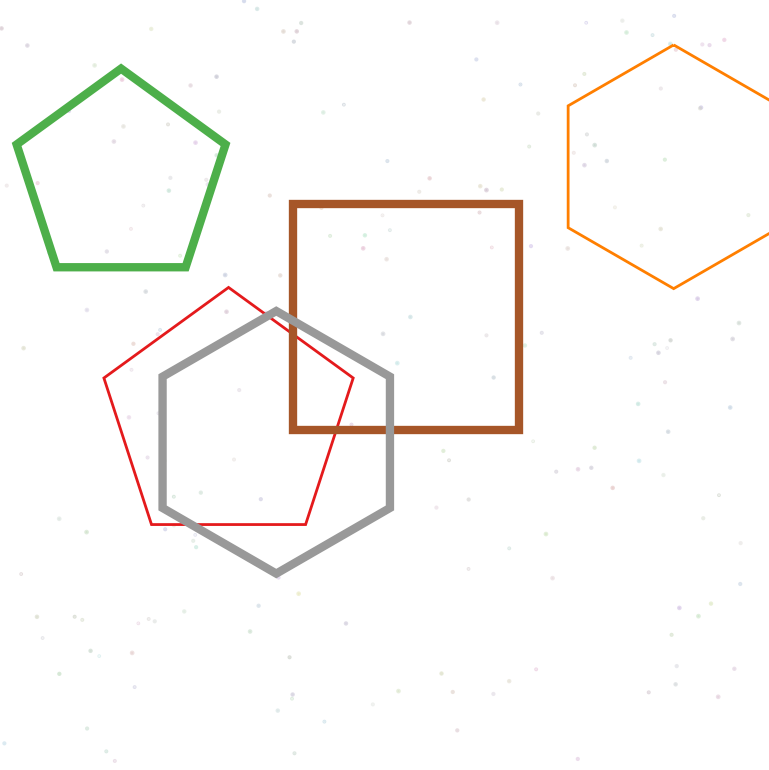[{"shape": "pentagon", "thickness": 1, "radius": 0.85, "center": [0.297, 0.456]}, {"shape": "pentagon", "thickness": 3, "radius": 0.71, "center": [0.157, 0.768]}, {"shape": "hexagon", "thickness": 1, "radius": 0.79, "center": [0.875, 0.783]}, {"shape": "square", "thickness": 3, "radius": 0.73, "center": [0.527, 0.588]}, {"shape": "hexagon", "thickness": 3, "radius": 0.85, "center": [0.359, 0.426]}]